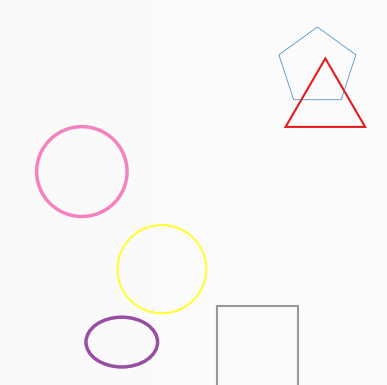[{"shape": "triangle", "thickness": 1.5, "radius": 0.59, "center": [0.84, 0.73]}, {"shape": "pentagon", "thickness": 0.5, "radius": 0.52, "center": [0.819, 0.825]}, {"shape": "oval", "thickness": 2.5, "radius": 0.46, "center": [0.314, 0.112]}, {"shape": "circle", "thickness": 1.5, "radius": 0.57, "center": [0.418, 0.301]}, {"shape": "circle", "thickness": 2.5, "radius": 0.58, "center": [0.211, 0.554]}, {"shape": "square", "thickness": 1.5, "radius": 0.52, "center": [0.665, 0.1]}]